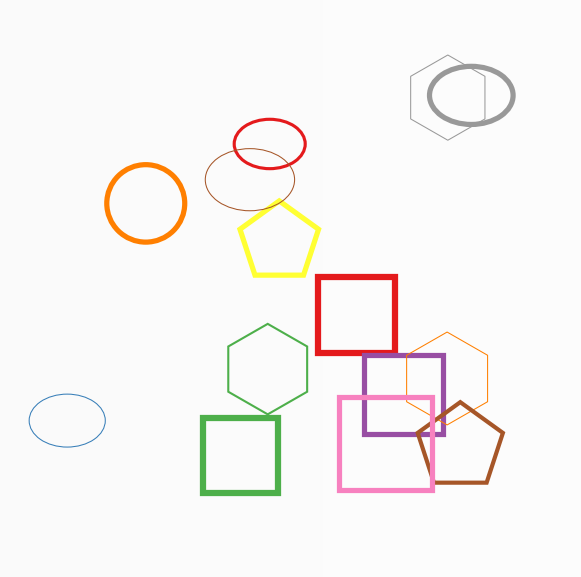[{"shape": "oval", "thickness": 1.5, "radius": 0.31, "center": [0.464, 0.75]}, {"shape": "square", "thickness": 3, "radius": 0.33, "center": [0.613, 0.454]}, {"shape": "oval", "thickness": 0.5, "radius": 0.33, "center": [0.116, 0.271]}, {"shape": "hexagon", "thickness": 1, "radius": 0.39, "center": [0.461, 0.36]}, {"shape": "square", "thickness": 3, "radius": 0.32, "center": [0.414, 0.21]}, {"shape": "square", "thickness": 2.5, "radius": 0.34, "center": [0.694, 0.316]}, {"shape": "hexagon", "thickness": 0.5, "radius": 0.4, "center": [0.769, 0.344]}, {"shape": "circle", "thickness": 2.5, "radius": 0.34, "center": [0.251, 0.647]}, {"shape": "pentagon", "thickness": 2.5, "radius": 0.36, "center": [0.48, 0.58]}, {"shape": "pentagon", "thickness": 2, "radius": 0.39, "center": [0.792, 0.226]}, {"shape": "oval", "thickness": 0.5, "radius": 0.38, "center": [0.43, 0.688]}, {"shape": "square", "thickness": 2.5, "radius": 0.4, "center": [0.664, 0.231]}, {"shape": "oval", "thickness": 2.5, "radius": 0.36, "center": [0.811, 0.834]}, {"shape": "hexagon", "thickness": 0.5, "radius": 0.37, "center": [0.77, 0.83]}]